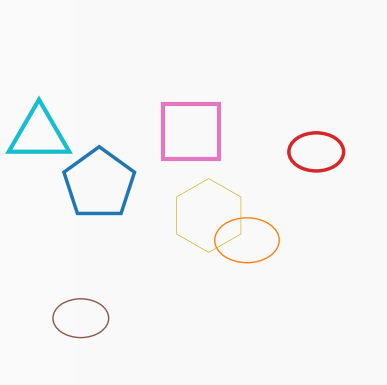[{"shape": "pentagon", "thickness": 2.5, "radius": 0.48, "center": [0.256, 0.523]}, {"shape": "oval", "thickness": 1, "radius": 0.42, "center": [0.637, 0.376]}, {"shape": "oval", "thickness": 2.5, "radius": 0.35, "center": [0.816, 0.605]}, {"shape": "oval", "thickness": 1, "radius": 0.36, "center": [0.209, 0.173]}, {"shape": "square", "thickness": 3, "radius": 0.36, "center": [0.493, 0.659]}, {"shape": "hexagon", "thickness": 0.5, "radius": 0.48, "center": [0.539, 0.44]}, {"shape": "triangle", "thickness": 3, "radius": 0.45, "center": [0.101, 0.651]}]